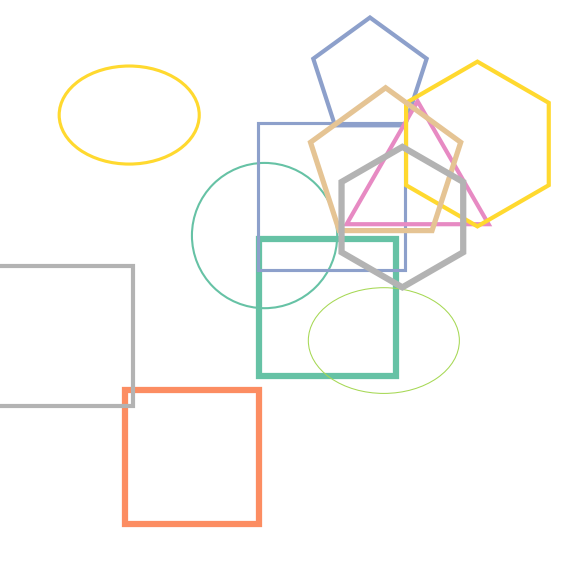[{"shape": "square", "thickness": 3, "radius": 0.59, "center": [0.567, 0.467]}, {"shape": "circle", "thickness": 1, "radius": 0.63, "center": [0.458, 0.591]}, {"shape": "square", "thickness": 3, "radius": 0.58, "center": [0.332, 0.208]}, {"shape": "pentagon", "thickness": 2, "radius": 0.52, "center": [0.641, 0.866]}, {"shape": "square", "thickness": 1.5, "radius": 0.64, "center": [0.575, 0.659]}, {"shape": "triangle", "thickness": 2, "radius": 0.71, "center": [0.723, 0.682]}, {"shape": "oval", "thickness": 0.5, "radius": 0.65, "center": [0.665, 0.409]}, {"shape": "hexagon", "thickness": 2, "radius": 0.71, "center": [0.827, 0.75]}, {"shape": "oval", "thickness": 1.5, "radius": 0.61, "center": [0.224, 0.8]}, {"shape": "pentagon", "thickness": 2.5, "radius": 0.68, "center": [0.668, 0.71]}, {"shape": "square", "thickness": 2, "radius": 0.61, "center": [0.109, 0.417]}, {"shape": "hexagon", "thickness": 3, "radius": 0.61, "center": [0.697, 0.623]}]